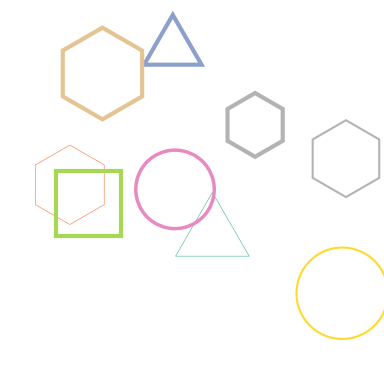[{"shape": "triangle", "thickness": 0.5, "radius": 0.55, "center": [0.552, 0.39]}, {"shape": "hexagon", "thickness": 0.5, "radius": 0.52, "center": [0.181, 0.52]}, {"shape": "triangle", "thickness": 3, "radius": 0.43, "center": [0.449, 0.875]}, {"shape": "circle", "thickness": 2.5, "radius": 0.51, "center": [0.455, 0.508]}, {"shape": "square", "thickness": 3, "radius": 0.42, "center": [0.23, 0.47]}, {"shape": "circle", "thickness": 1.5, "radius": 0.59, "center": [0.889, 0.238]}, {"shape": "hexagon", "thickness": 3, "radius": 0.6, "center": [0.266, 0.809]}, {"shape": "hexagon", "thickness": 1.5, "radius": 0.5, "center": [0.899, 0.588]}, {"shape": "hexagon", "thickness": 3, "radius": 0.41, "center": [0.663, 0.676]}]